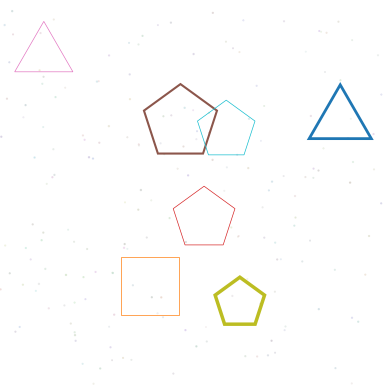[{"shape": "triangle", "thickness": 2, "radius": 0.47, "center": [0.884, 0.687]}, {"shape": "square", "thickness": 0.5, "radius": 0.38, "center": [0.39, 0.257]}, {"shape": "pentagon", "thickness": 0.5, "radius": 0.42, "center": [0.53, 0.432]}, {"shape": "pentagon", "thickness": 1.5, "radius": 0.5, "center": [0.469, 0.682]}, {"shape": "triangle", "thickness": 0.5, "radius": 0.44, "center": [0.114, 0.857]}, {"shape": "pentagon", "thickness": 2.5, "radius": 0.34, "center": [0.623, 0.213]}, {"shape": "pentagon", "thickness": 0.5, "radius": 0.39, "center": [0.588, 0.661]}]